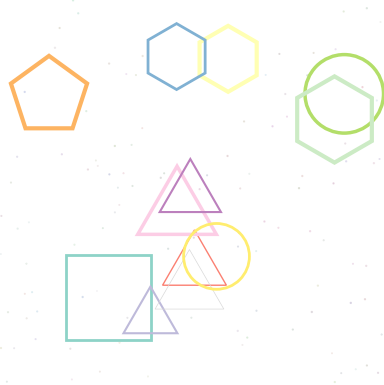[{"shape": "square", "thickness": 2, "radius": 0.55, "center": [0.282, 0.227]}, {"shape": "hexagon", "thickness": 3, "radius": 0.43, "center": [0.593, 0.847]}, {"shape": "triangle", "thickness": 1.5, "radius": 0.4, "center": [0.391, 0.175]}, {"shape": "triangle", "thickness": 1, "radius": 0.48, "center": [0.505, 0.307]}, {"shape": "hexagon", "thickness": 2, "radius": 0.43, "center": [0.459, 0.853]}, {"shape": "pentagon", "thickness": 3, "radius": 0.52, "center": [0.127, 0.751]}, {"shape": "circle", "thickness": 2.5, "radius": 0.51, "center": [0.894, 0.756]}, {"shape": "triangle", "thickness": 2.5, "radius": 0.59, "center": [0.46, 0.45]}, {"shape": "triangle", "thickness": 0.5, "radius": 0.52, "center": [0.492, 0.249]}, {"shape": "triangle", "thickness": 1.5, "radius": 0.46, "center": [0.494, 0.495]}, {"shape": "hexagon", "thickness": 3, "radius": 0.56, "center": [0.869, 0.69]}, {"shape": "circle", "thickness": 2, "radius": 0.43, "center": [0.562, 0.334]}]